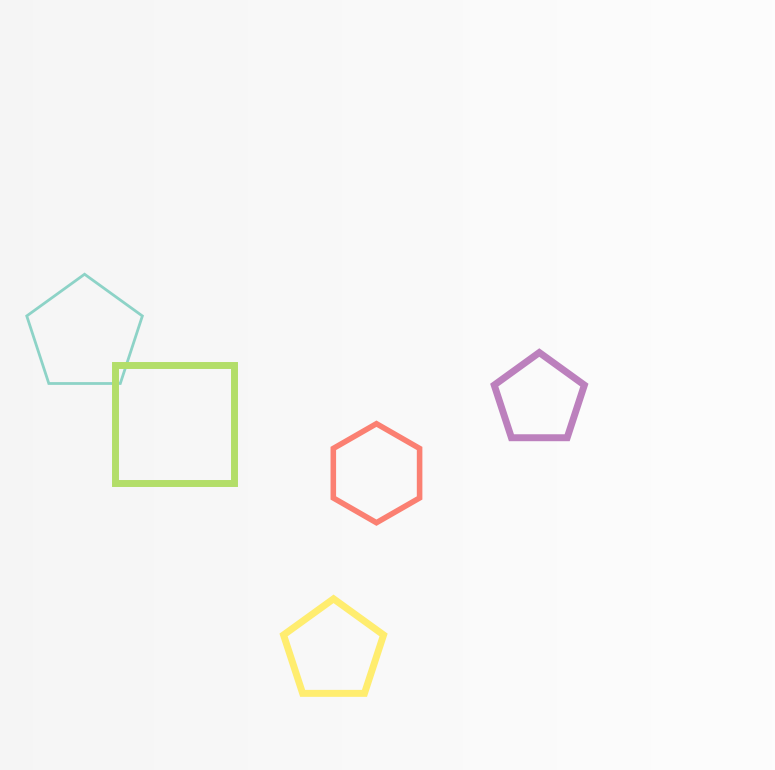[{"shape": "pentagon", "thickness": 1, "radius": 0.39, "center": [0.109, 0.565]}, {"shape": "hexagon", "thickness": 2, "radius": 0.32, "center": [0.486, 0.385]}, {"shape": "square", "thickness": 2.5, "radius": 0.38, "center": [0.226, 0.45]}, {"shape": "pentagon", "thickness": 2.5, "radius": 0.31, "center": [0.696, 0.481]}, {"shape": "pentagon", "thickness": 2.5, "radius": 0.34, "center": [0.43, 0.154]}]